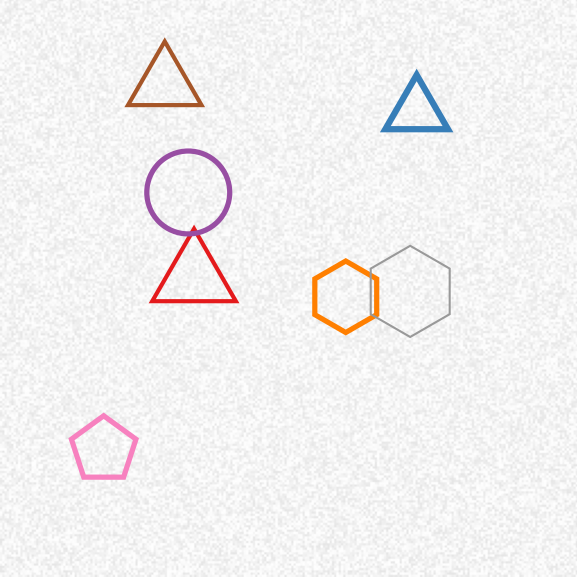[{"shape": "triangle", "thickness": 2, "radius": 0.42, "center": [0.336, 0.519]}, {"shape": "triangle", "thickness": 3, "radius": 0.31, "center": [0.721, 0.807]}, {"shape": "circle", "thickness": 2.5, "radius": 0.36, "center": [0.326, 0.666]}, {"shape": "hexagon", "thickness": 2.5, "radius": 0.31, "center": [0.599, 0.485]}, {"shape": "triangle", "thickness": 2, "radius": 0.37, "center": [0.285, 0.854]}, {"shape": "pentagon", "thickness": 2.5, "radius": 0.29, "center": [0.18, 0.22]}, {"shape": "hexagon", "thickness": 1, "radius": 0.39, "center": [0.71, 0.495]}]